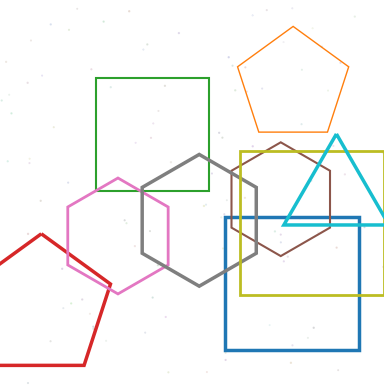[{"shape": "square", "thickness": 2.5, "radius": 0.87, "center": [0.758, 0.263]}, {"shape": "pentagon", "thickness": 1, "radius": 0.76, "center": [0.761, 0.78]}, {"shape": "square", "thickness": 1.5, "radius": 0.73, "center": [0.396, 0.652]}, {"shape": "pentagon", "thickness": 2.5, "radius": 0.94, "center": [0.107, 0.204]}, {"shape": "hexagon", "thickness": 1.5, "radius": 0.74, "center": [0.729, 0.483]}, {"shape": "hexagon", "thickness": 2, "radius": 0.75, "center": [0.306, 0.387]}, {"shape": "hexagon", "thickness": 2.5, "radius": 0.86, "center": [0.517, 0.428]}, {"shape": "square", "thickness": 2, "radius": 0.93, "center": [0.81, 0.42]}, {"shape": "triangle", "thickness": 2.5, "radius": 0.79, "center": [0.874, 0.494]}]